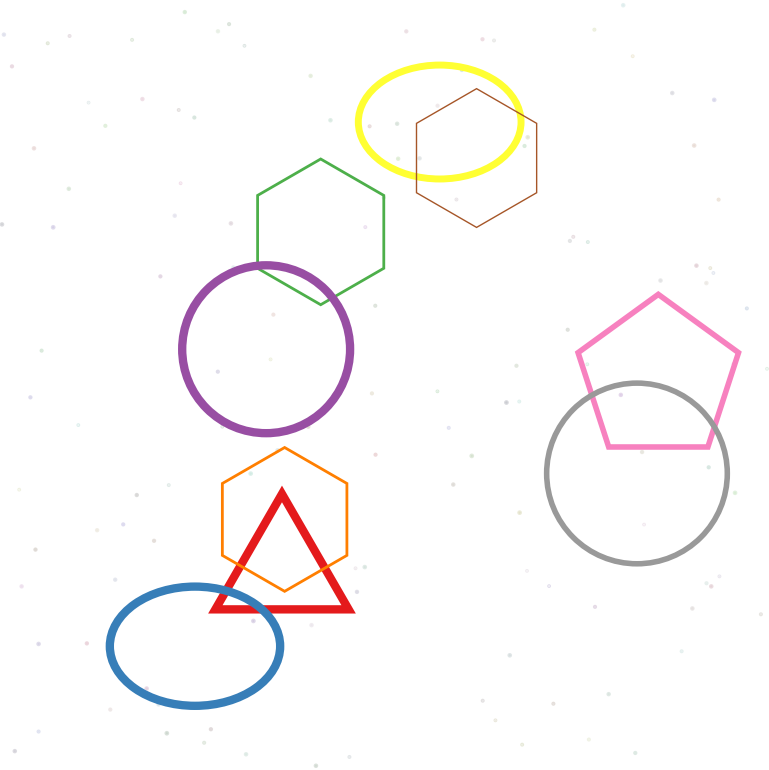[{"shape": "triangle", "thickness": 3, "radius": 0.5, "center": [0.366, 0.259]}, {"shape": "oval", "thickness": 3, "radius": 0.55, "center": [0.253, 0.161]}, {"shape": "hexagon", "thickness": 1, "radius": 0.47, "center": [0.416, 0.699]}, {"shape": "circle", "thickness": 3, "radius": 0.55, "center": [0.346, 0.546]}, {"shape": "hexagon", "thickness": 1, "radius": 0.47, "center": [0.37, 0.325]}, {"shape": "oval", "thickness": 2.5, "radius": 0.53, "center": [0.571, 0.842]}, {"shape": "hexagon", "thickness": 0.5, "radius": 0.45, "center": [0.619, 0.795]}, {"shape": "pentagon", "thickness": 2, "radius": 0.55, "center": [0.855, 0.508]}, {"shape": "circle", "thickness": 2, "radius": 0.59, "center": [0.827, 0.385]}]